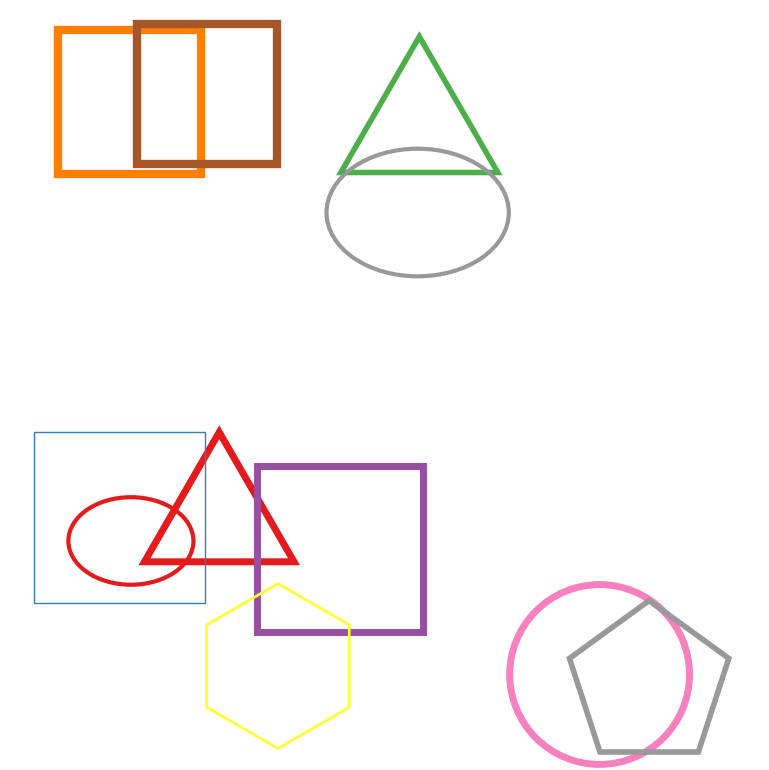[{"shape": "oval", "thickness": 1.5, "radius": 0.41, "center": [0.17, 0.297]}, {"shape": "triangle", "thickness": 2.5, "radius": 0.56, "center": [0.285, 0.326]}, {"shape": "square", "thickness": 0.5, "radius": 0.56, "center": [0.155, 0.328]}, {"shape": "triangle", "thickness": 2, "radius": 0.59, "center": [0.545, 0.835]}, {"shape": "square", "thickness": 2.5, "radius": 0.54, "center": [0.441, 0.287]}, {"shape": "square", "thickness": 3, "radius": 0.47, "center": [0.168, 0.868]}, {"shape": "hexagon", "thickness": 1, "radius": 0.54, "center": [0.361, 0.135]}, {"shape": "square", "thickness": 3, "radius": 0.46, "center": [0.269, 0.878]}, {"shape": "circle", "thickness": 2.5, "radius": 0.58, "center": [0.779, 0.124]}, {"shape": "oval", "thickness": 1.5, "radius": 0.59, "center": [0.542, 0.724]}, {"shape": "pentagon", "thickness": 2, "radius": 0.54, "center": [0.843, 0.111]}]